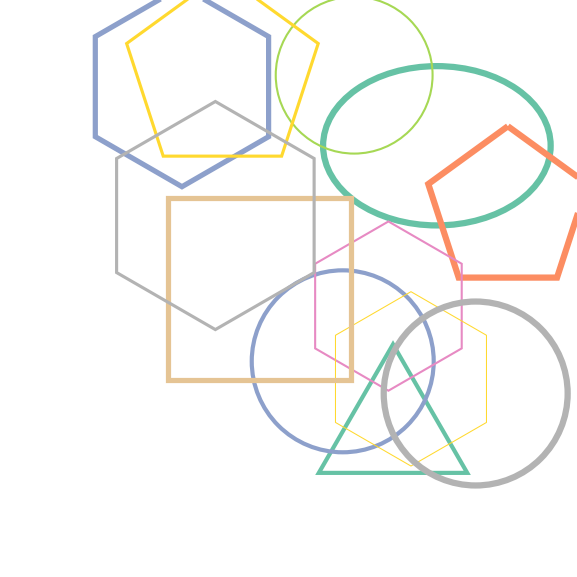[{"shape": "triangle", "thickness": 2, "radius": 0.74, "center": [0.681, 0.254]}, {"shape": "oval", "thickness": 3, "radius": 0.99, "center": [0.756, 0.747]}, {"shape": "pentagon", "thickness": 3, "radius": 0.72, "center": [0.879, 0.636]}, {"shape": "circle", "thickness": 2, "radius": 0.79, "center": [0.593, 0.373]}, {"shape": "hexagon", "thickness": 2.5, "radius": 0.87, "center": [0.315, 0.849]}, {"shape": "hexagon", "thickness": 1, "radius": 0.73, "center": [0.673, 0.469]}, {"shape": "circle", "thickness": 1, "radius": 0.68, "center": [0.613, 0.869]}, {"shape": "hexagon", "thickness": 0.5, "radius": 0.75, "center": [0.712, 0.343]}, {"shape": "pentagon", "thickness": 1.5, "radius": 0.87, "center": [0.385, 0.87]}, {"shape": "square", "thickness": 2.5, "radius": 0.79, "center": [0.45, 0.499]}, {"shape": "hexagon", "thickness": 1.5, "radius": 0.99, "center": [0.373, 0.626]}, {"shape": "circle", "thickness": 3, "radius": 0.8, "center": [0.824, 0.318]}]